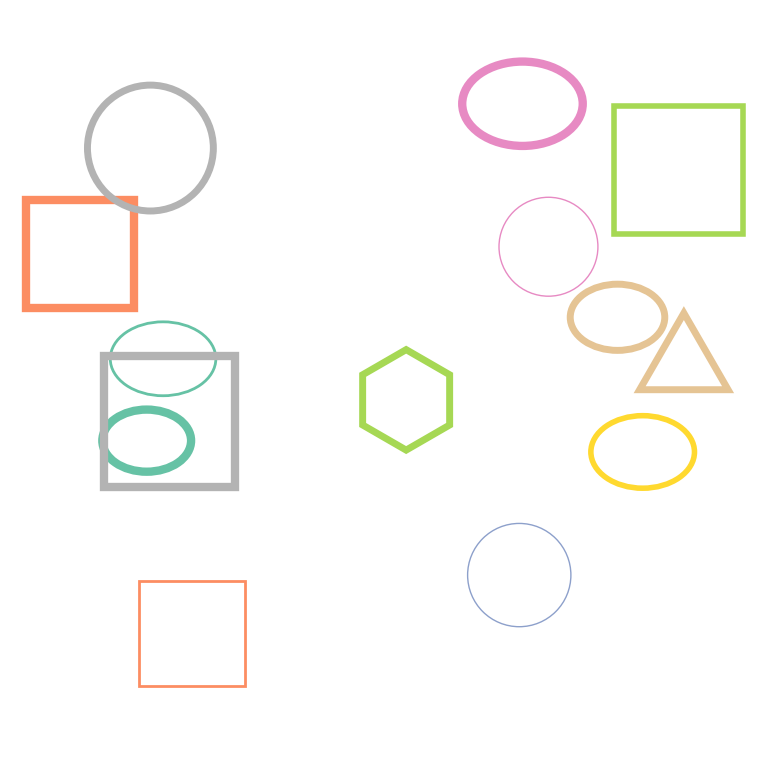[{"shape": "oval", "thickness": 1, "radius": 0.34, "center": [0.212, 0.534]}, {"shape": "oval", "thickness": 3, "radius": 0.29, "center": [0.191, 0.428]}, {"shape": "square", "thickness": 1, "radius": 0.34, "center": [0.249, 0.177]}, {"shape": "square", "thickness": 3, "radius": 0.35, "center": [0.104, 0.67]}, {"shape": "circle", "thickness": 0.5, "radius": 0.34, "center": [0.674, 0.253]}, {"shape": "oval", "thickness": 3, "radius": 0.39, "center": [0.679, 0.865]}, {"shape": "circle", "thickness": 0.5, "radius": 0.32, "center": [0.712, 0.68]}, {"shape": "square", "thickness": 2, "radius": 0.42, "center": [0.881, 0.779]}, {"shape": "hexagon", "thickness": 2.5, "radius": 0.33, "center": [0.527, 0.481]}, {"shape": "oval", "thickness": 2, "radius": 0.34, "center": [0.835, 0.413]}, {"shape": "oval", "thickness": 2.5, "radius": 0.31, "center": [0.802, 0.588]}, {"shape": "triangle", "thickness": 2.5, "radius": 0.33, "center": [0.888, 0.527]}, {"shape": "square", "thickness": 3, "radius": 0.42, "center": [0.22, 0.453]}, {"shape": "circle", "thickness": 2.5, "radius": 0.41, "center": [0.195, 0.808]}]